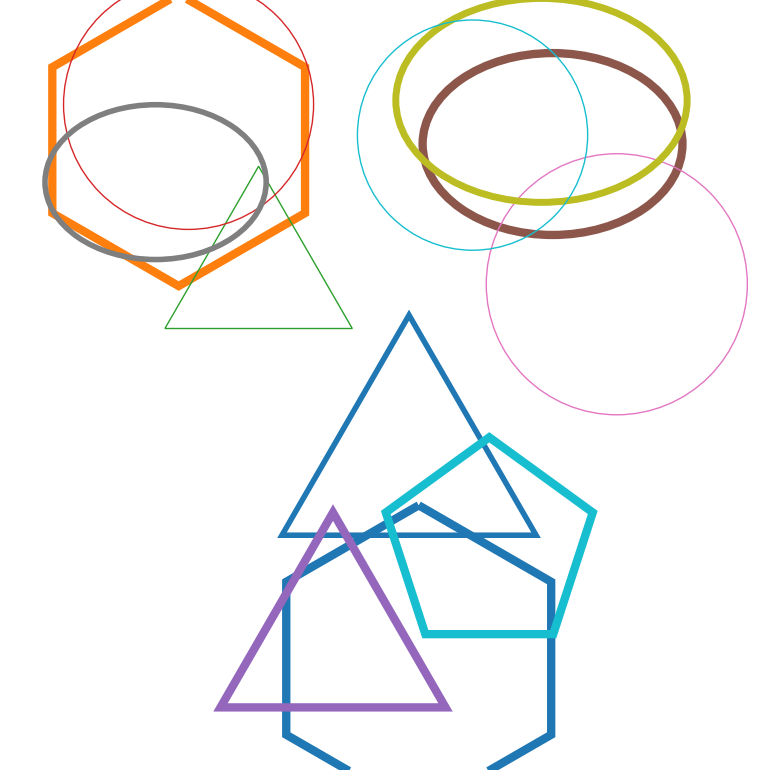[{"shape": "triangle", "thickness": 2, "radius": 0.95, "center": [0.531, 0.4]}, {"shape": "hexagon", "thickness": 3, "radius": 0.99, "center": [0.544, 0.145]}, {"shape": "hexagon", "thickness": 3, "radius": 0.95, "center": [0.232, 0.818]}, {"shape": "triangle", "thickness": 0.5, "radius": 0.7, "center": [0.336, 0.644]}, {"shape": "circle", "thickness": 0.5, "radius": 0.81, "center": [0.245, 0.864]}, {"shape": "triangle", "thickness": 3, "radius": 0.84, "center": [0.432, 0.166]}, {"shape": "oval", "thickness": 3, "radius": 0.84, "center": [0.718, 0.813]}, {"shape": "circle", "thickness": 0.5, "radius": 0.85, "center": [0.801, 0.631]}, {"shape": "oval", "thickness": 2, "radius": 0.72, "center": [0.202, 0.763]}, {"shape": "oval", "thickness": 2.5, "radius": 0.95, "center": [0.703, 0.87]}, {"shape": "pentagon", "thickness": 3, "radius": 0.71, "center": [0.635, 0.291]}, {"shape": "circle", "thickness": 0.5, "radius": 0.75, "center": [0.614, 0.825]}]